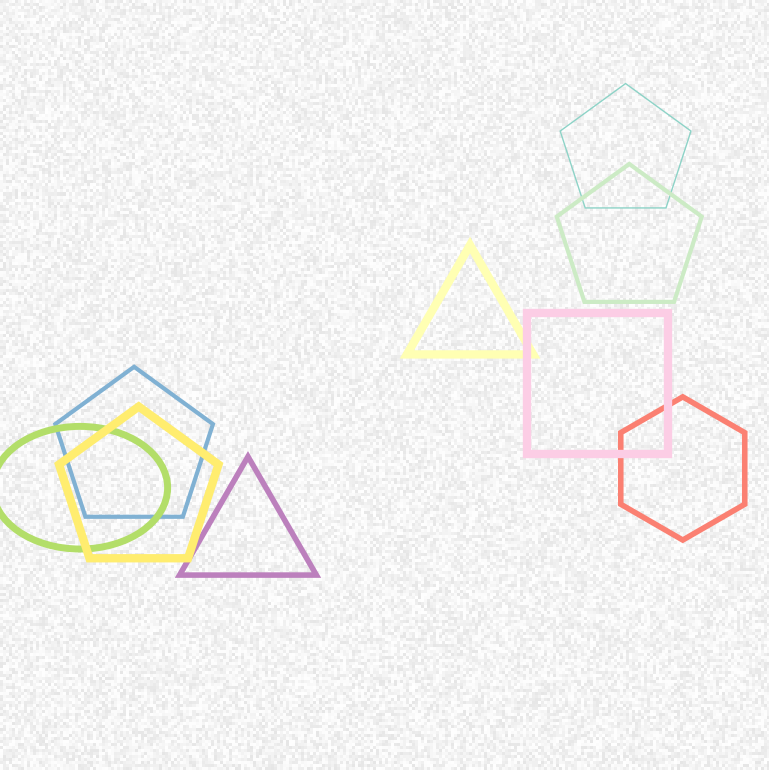[{"shape": "pentagon", "thickness": 0.5, "radius": 0.45, "center": [0.812, 0.802]}, {"shape": "triangle", "thickness": 3, "radius": 0.47, "center": [0.61, 0.587]}, {"shape": "hexagon", "thickness": 2, "radius": 0.46, "center": [0.887, 0.392]}, {"shape": "pentagon", "thickness": 1.5, "radius": 0.54, "center": [0.174, 0.416]}, {"shape": "oval", "thickness": 2.5, "radius": 0.57, "center": [0.104, 0.367]}, {"shape": "square", "thickness": 3, "radius": 0.46, "center": [0.776, 0.502]}, {"shape": "triangle", "thickness": 2, "radius": 0.51, "center": [0.322, 0.304]}, {"shape": "pentagon", "thickness": 1.5, "radius": 0.5, "center": [0.817, 0.688]}, {"shape": "pentagon", "thickness": 3, "radius": 0.54, "center": [0.18, 0.363]}]